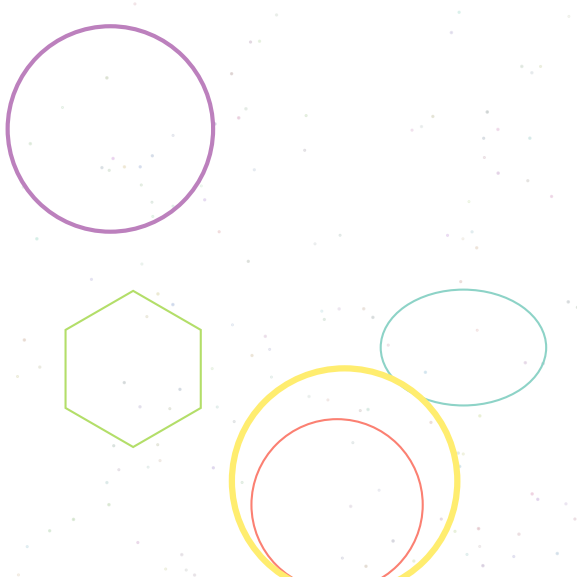[{"shape": "oval", "thickness": 1, "radius": 0.72, "center": [0.802, 0.397]}, {"shape": "circle", "thickness": 1, "radius": 0.74, "center": [0.584, 0.125]}, {"shape": "hexagon", "thickness": 1, "radius": 0.68, "center": [0.231, 0.36]}, {"shape": "circle", "thickness": 2, "radius": 0.89, "center": [0.191, 0.776]}, {"shape": "circle", "thickness": 3, "radius": 0.98, "center": [0.597, 0.166]}]